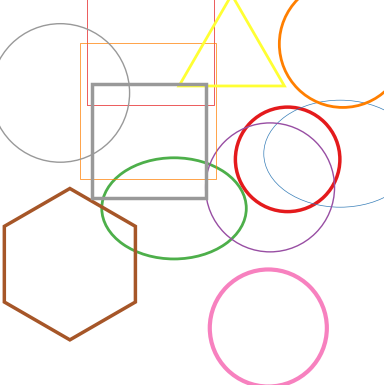[{"shape": "square", "thickness": 0.5, "radius": 0.82, "center": [0.391, 0.891]}, {"shape": "circle", "thickness": 2.5, "radius": 0.68, "center": [0.747, 0.586]}, {"shape": "oval", "thickness": 0.5, "radius": 0.99, "center": [0.884, 0.601]}, {"shape": "oval", "thickness": 2, "radius": 0.94, "center": [0.452, 0.459]}, {"shape": "circle", "thickness": 1, "radius": 0.84, "center": [0.701, 0.513]}, {"shape": "square", "thickness": 0.5, "radius": 0.88, "center": [0.385, 0.712]}, {"shape": "circle", "thickness": 2, "radius": 0.82, "center": [0.89, 0.886]}, {"shape": "triangle", "thickness": 2, "radius": 0.79, "center": [0.602, 0.856]}, {"shape": "hexagon", "thickness": 2.5, "radius": 0.98, "center": [0.181, 0.314]}, {"shape": "circle", "thickness": 3, "radius": 0.76, "center": [0.697, 0.148]}, {"shape": "square", "thickness": 2.5, "radius": 0.74, "center": [0.387, 0.634]}, {"shape": "circle", "thickness": 1, "radius": 0.9, "center": [0.157, 0.759]}]